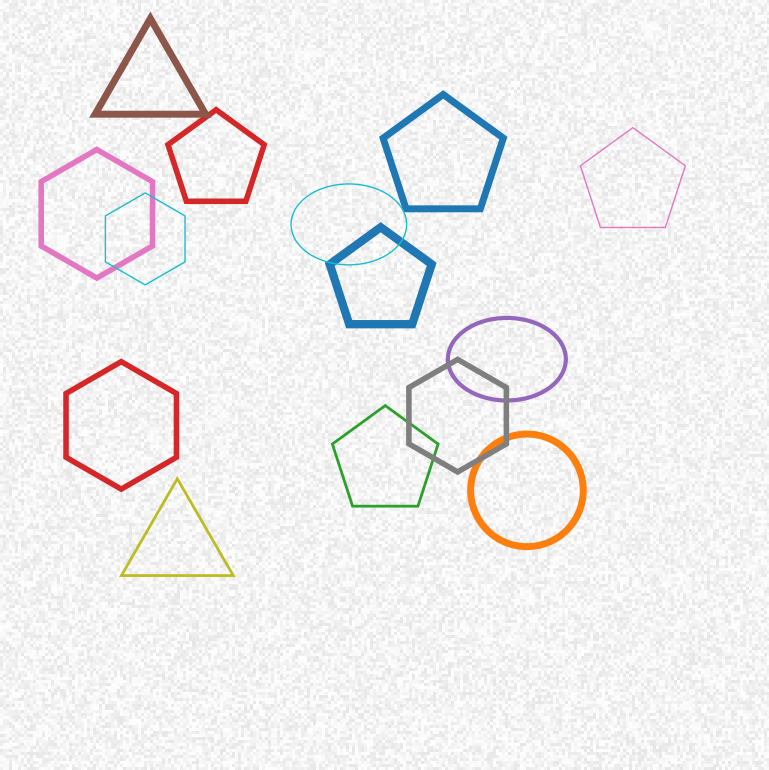[{"shape": "pentagon", "thickness": 3, "radius": 0.35, "center": [0.494, 0.635]}, {"shape": "pentagon", "thickness": 2.5, "radius": 0.41, "center": [0.576, 0.795]}, {"shape": "circle", "thickness": 2.5, "radius": 0.37, "center": [0.684, 0.363]}, {"shape": "pentagon", "thickness": 1, "radius": 0.36, "center": [0.5, 0.401]}, {"shape": "pentagon", "thickness": 2, "radius": 0.33, "center": [0.281, 0.792]}, {"shape": "hexagon", "thickness": 2, "radius": 0.41, "center": [0.157, 0.448]}, {"shape": "oval", "thickness": 1.5, "radius": 0.38, "center": [0.658, 0.534]}, {"shape": "triangle", "thickness": 2.5, "radius": 0.41, "center": [0.195, 0.893]}, {"shape": "hexagon", "thickness": 2, "radius": 0.42, "center": [0.126, 0.722]}, {"shape": "pentagon", "thickness": 0.5, "radius": 0.36, "center": [0.822, 0.763]}, {"shape": "hexagon", "thickness": 2, "radius": 0.37, "center": [0.594, 0.46]}, {"shape": "triangle", "thickness": 1, "radius": 0.42, "center": [0.23, 0.294]}, {"shape": "oval", "thickness": 0.5, "radius": 0.38, "center": [0.453, 0.709]}, {"shape": "hexagon", "thickness": 0.5, "radius": 0.3, "center": [0.189, 0.69]}]